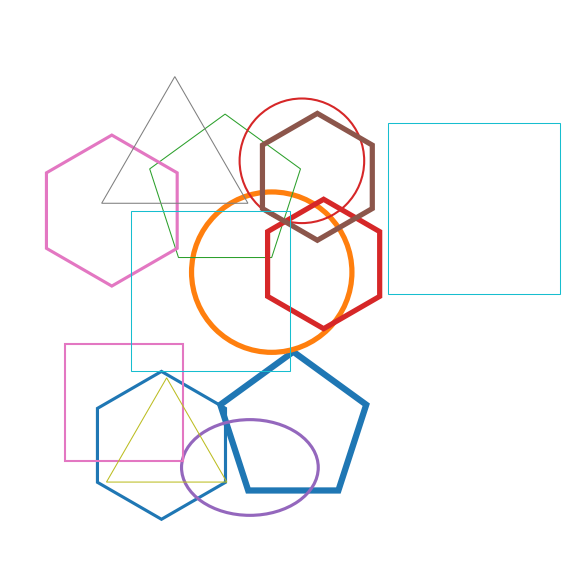[{"shape": "hexagon", "thickness": 1.5, "radius": 0.64, "center": [0.28, 0.228]}, {"shape": "pentagon", "thickness": 3, "radius": 0.66, "center": [0.508, 0.257]}, {"shape": "circle", "thickness": 2.5, "radius": 0.69, "center": [0.471, 0.528]}, {"shape": "pentagon", "thickness": 0.5, "radius": 0.69, "center": [0.39, 0.664]}, {"shape": "hexagon", "thickness": 2.5, "radius": 0.56, "center": [0.56, 0.542]}, {"shape": "circle", "thickness": 1, "radius": 0.54, "center": [0.523, 0.721]}, {"shape": "oval", "thickness": 1.5, "radius": 0.59, "center": [0.433, 0.19]}, {"shape": "hexagon", "thickness": 2.5, "radius": 0.55, "center": [0.55, 0.693]}, {"shape": "square", "thickness": 1, "radius": 0.51, "center": [0.214, 0.302]}, {"shape": "hexagon", "thickness": 1.5, "radius": 0.65, "center": [0.194, 0.635]}, {"shape": "triangle", "thickness": 0.5, "radius": 0.73, "center": [0.303, 0.72]}, {"shape": "triangle", "thickness": 0.5, "radius": 0.6, "center": [0.289, 0.225]}, {"shape": "square", "thickness": 0.5, "radius": 0.74, "center": [0.82, 0.638]}, {"shape": "square", "thickness": 0.5, "radius": 0.69, "center": [0.365, 0.495]}]